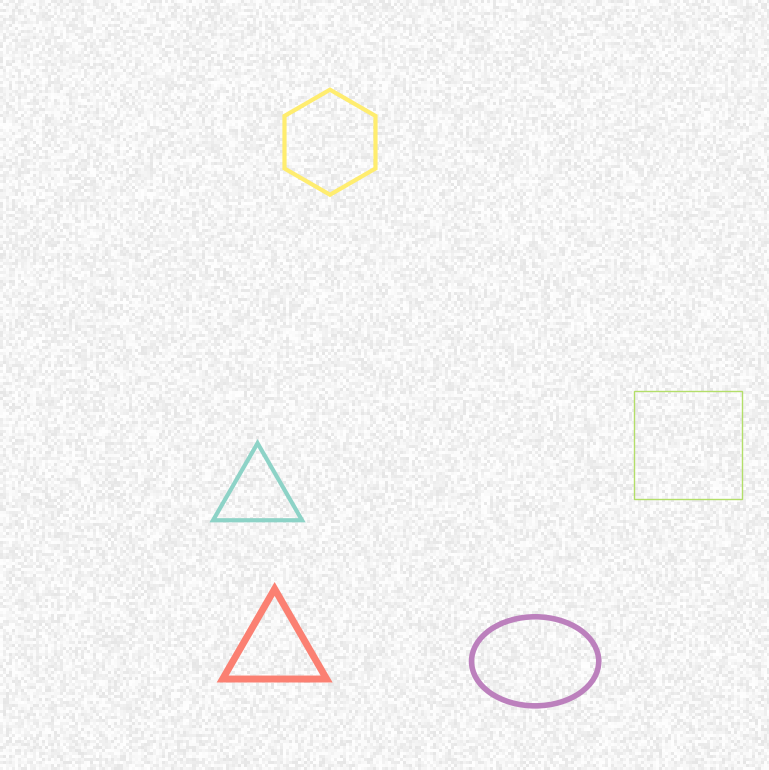[{"shape": "triangle", "thickness": 1.5, "radius": 0.33, "center": [0.334, 0.358]}, {"shape": "triangle", "thickness": 2.5, "radius": 0.39, "center": [0.357, 0.157]}, {"shape": "square", "thickness": 0.5, "radius": 0.35, "center": [0.894, 0.422]}, {"shape": "oval", "thickness": 2, "radius": 0.41, "center": [0.695, 0.141]}, {"shape": "hexagon", "thickness": 1.5, "radius": 0.34, "center": [0.429, 0.815]}]